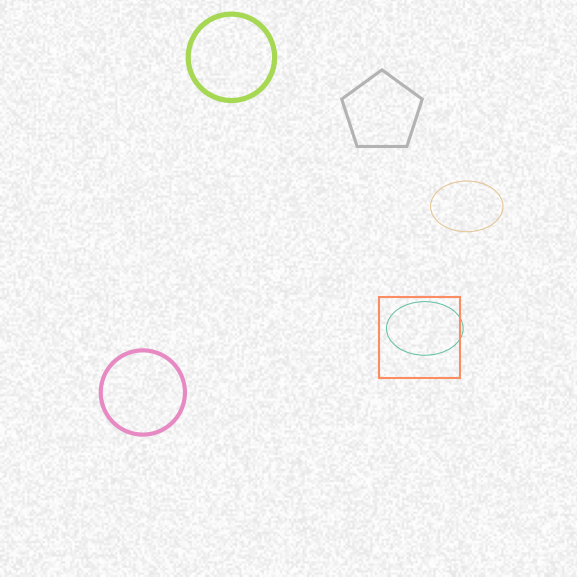[{"shape": "oval", "thickness": 0.5, "radius": 0.33, "center": [0.736, 0.43]}, {"shape": "square", "thickness": 1, "radius": 0.35, "center": [0.726, 0.414]}, {"shape": "circle", "thickness": 2, "radius": 0.36, "center": [0.247, 0.32]}, {"shape": "circle", "thickness": 2.5, "radius": 0.37, "center": [0.401, 0.9]}, {"shape": "oval", "thickness": 0.5, "radius": 0.31, "center": [0.808, 0.642]}, {"shape": "pentagon", "thickness": 1.5, "radius": 0.37, "center": [0.661, 0.805]}]